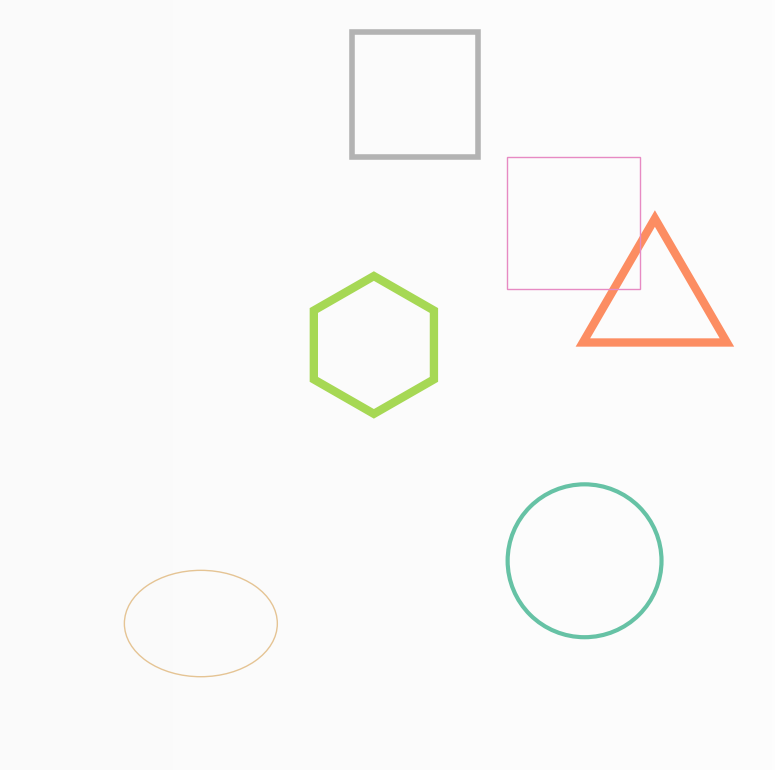[{"shape": "circle", "thickness": 1.5, "radius": 0.5, "center": [0.754, 0.272]}, {"shape": "triangle", "thickness": 3, "radius": 0.54, "center": [0.845, 0.609]}, {"shape": "square", "thickness": 0.5, "radius": 0.43, "center": [0.74, 0.71]}, {"shape": "hexagon", "thickness": 3, "radius": 0.45, "center": [0.482, 0.552]}, {"shape": "oval", "thickness": 0.5, "radius": 0.49, "center": [0.259, 0.19]}, {"shape": "square", "thickness": 2, "radius": 0.41, "center": [0.536, 0.877]}]